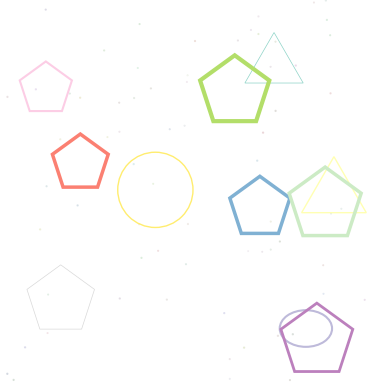[{"shape": "triangle", "thickness": 0.5, "radius": 0.44, "center": [0.712, 0.828]}, {"shape": "triangle", "thickness": 1, "radius": 0.48, "center": [0.867, 0.496]}, {"shape": "oval", "thickness": 1.5, "radius": 0.34, "center": [0.795, 0.147]}, {"shape": "pentagon", "thickness": 2.5, "radius": 0.38, "center": [0.209, 0.576]}, {"shape": "pentagon", "thickness": 2.5, "radius": 0.41, "center": [0.675, 0.46]}, {"shape": "pentagon", "thickness": 3, "radius": 0.47, "center": [0.61, 0.762]}, {"shape": "pentagon", "thickness": 1.5, "radius": 0.36, "center": [0.119, 0.769]}, {"shape": "pentagon", "thickness": 0.5, "radius": 0.46, "center": [0.158, 0.22]}, {"shape": "pentagon", "thickness": 2, "radius": 0.49, "center": [0.823, 0.114]}, {"shape": "pentagon", "thickness": 2.5, "radius": 0.49, "center": [0.845, 0.468]}, {"shape": "circle", "thickness": 1, "radius": 0.49, "center": [0.404, 0.507]}]